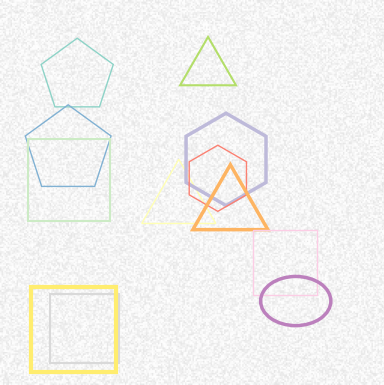[{"shape": "pentagon", "thickness": 1, "radius": 0.49, "center": [0.201, 0.802]}, {"shape": "triangle", "thickness": 1, "radius": 0.56, "center": [0.464, 0.475]}, {"shape": "hexagon", "thickness": 2.5, "radius": 0.6, "center": [0.587, 0.586]}, {"shape": "hexagon", "thickness": 1, "radius": 0.43, "center": [0.566, 0.537]}, {"shape": "pentagon", "thickness": 1, "radius": 0.59, "center": [0.177, 0.611]}, {"shape": "triangle", "thickness": 2.5, "radius": 0.56, "center": [0.598, 0.46]}, {"shape": "triangle", "thickness": 1.5, "radius": 0.42, "center": [0.54, 0.82]}, {"shape": "square", "thickness": 1, "radius": 0.42, "center": [0.74, 0.318]}, {"shape": "square", "thickness": 1.5, "radius": 0.45, "center": [0.22, 0.148]}, {"shape": "oval", "thickness": 2.5, "radius": 0.46, "center": [0.768, 0.218]}, {"shape": "square", "thickness": 1.5, "radius": 0.53, "center": [0.18, 0.532]}, {"shape": "square", "thickness": 3, "radius": 0.55, "center": [0.191, 0.145]}]